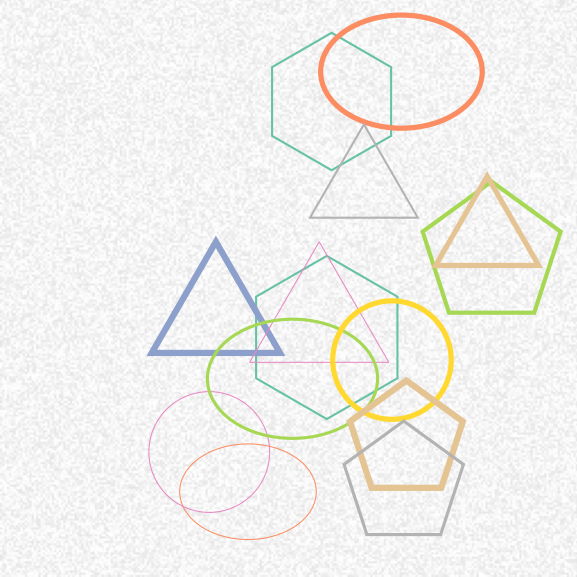[{"shape": "hexagon", "thickness": 1, "radius": 0.6, "center": [0.574, 0.823]}, {"shape": "hexagon", "thickness": 1, "radius": 0.71, "center": [0.566, 0.415]}, {"shape": "oval", "thickness": 2.5, "radius": 0.7, "center": [0.695, 0.875]}, {"shape": "oval", "thickness": 0.5, "radius": 0.59, "center": [0.429, 0.148]}, {"shape": "triangle", "thickness": 3, "radius": 0.64, "center": [0.374, 0.452]}, {"shape": "circle", "thickness": 0.5, "radius": 0.52, "center": [0.362, 0.216]}, {"shape": "triangle", "thickness": 0.5, "radius": 0.7, "center": [0.553, 0.441]}, {"shape": "pentagon", "thickness": 2, "radius": 0.63, "center": [0.851, 0.559]}, {"shape": "oval", "thickness": 1.5, "radius": 0.74, "center": [0.507, 0.343]}, {"shape": "circle", "thickness": 2.5, "radius": 0.51, "center": [0.679, 0.376]}, {"shape": "triangle", "thickness": 2.5, "radius": 0.51, "center": [0.844, 0.591]}, {"shape": "pentagon", "thickness": 3, "radius": 0.51, "center": [0.704, 0.237]}, {"shape": "pentagon", "thickness": 1.5, "radius": 0.54, "center": [0.699, 0.161]}, {"shape": "triangle", "thickness": 1, "radius": 0.54, "center": [0.63, 0.676]}]